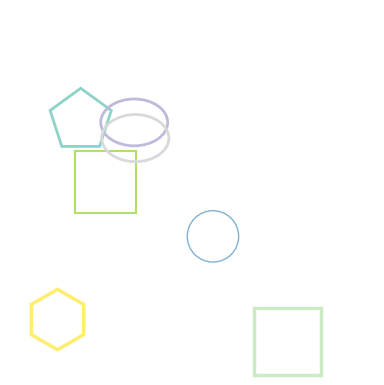[{"shape": "pentagon", "thickness": 2, "radius": 0.42, "center": [0.21, 0.687]}, {"shape": "oval", "thickness": 2, "radius": 0.43, "center": [0.349, 0.682]}, {"shape": "circle", "thickness": 1, "radius": 0.33, "center": [0.553, 0.386]}, {"shape": "square", "thickness": 1.5, "radius": 0.4, "center": [0.274, 0.528]}, {"shape": "oval", "thickness": 2, "radius": 0.44, "center": [0.351, 0.641]}, {"shape": "square", "thickness": 2.5, "radius": 0.43, "center": [0.748, 0.113]}, {"shape": "hexagon", "thickness": 2.5, "radius": 0.39, "center": [0.149, 0.17]}]